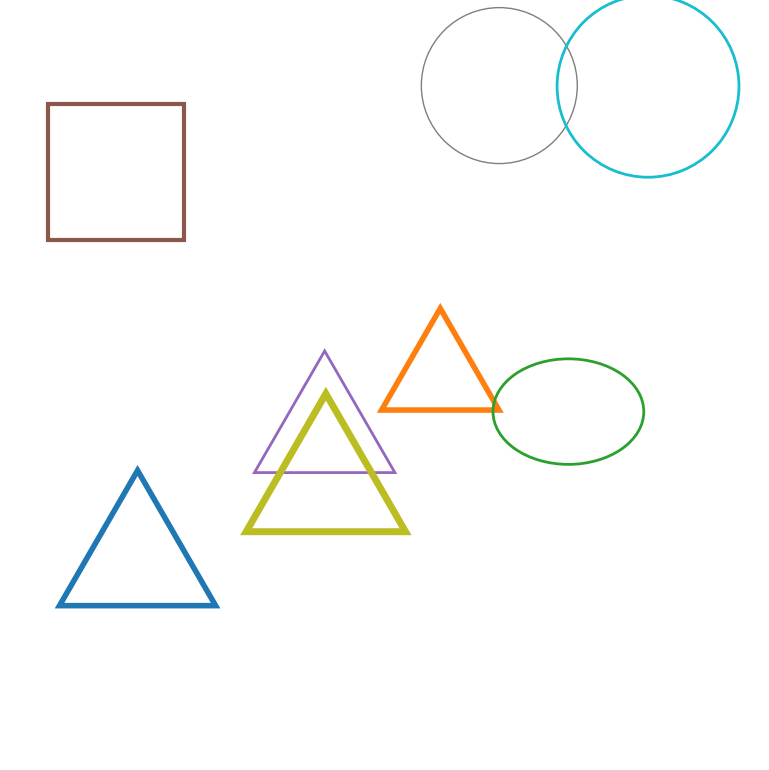[{"shape": "triangle", "thickness": 2, "radius": 0.59, "center": [0.179, 0.272]}, {"shape": "triangle", "thickness": 2, "radius": 0.44, "center": [0.572, 0.511]}, {"shape": "oval", "thickness": 1, "radius": 0.49, "center": [0.738, 0.465]}, {"shape": "triangle", "thickness": 1, "radius": 0.53, "center": [0.422, 0.439]}, {"shape": "square", "thickness": 1.5, "radius": 0.44, "center": [0.15, 0.776]}, {"shape": "circle", "thickness": 0.5, "radius": 0.51, "center": [0.648, 0.889]}, {"shape": "triangle", "thickness": 2.5, "radius": 0.6, "center": [0.423, 0.369]}, {"shape": "circle", "thickness": 1, "radius": 0.59, "center": [0.842, 0.888]}]